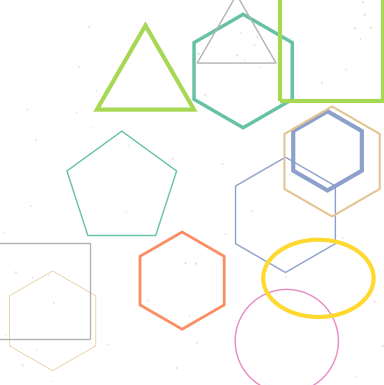[{"shape": "pentagon", "thickness": 1, "radius": 0.75, "center": [0.316, 0.51]}, {"shape": "hexagon", "thickness": 2.5, "radius": 0.74, "center": [0.632, 0.816]}, {"shape": "hexagon", "thickness": 2, "radius": 0.63, "center": [0.473, 0.271]}, {"shape": "hexagon", "thickness": 1, "radius": 0.75, "center": [0.741, 0.442]}, {"shape": "hexagon", "thickness": 3, "radius": 0.51, "center": [0.851, 0.608]}, {"shape": "circle", "thickness": 1, "radius": 0.67, "center": [0.745, 0.114]}, {"shape": "triangle", "thickness": 3, "radius": 0.73, "center": [0.378, 0.788]}, {"shape": "square", "thickness": 3, "radius": 0.67, "center": [0.861, 0.874]}, {"shape": "oval", "thickness": 3, "radius": 0.72, "center": [0.827, 0.277]}, {"shape": "hexagon", "thickness": 0.5, "radius": 0.65, "center": [0.137, 0.167]}, {"shape": "hexagon", "thickness": 1.5, "radius": 0.71, "center": [0.863, 0.581]}, {"shape": "square", "thickness": 1, "radius": 0.62, "center": [0.11, 0.244]}, {"shape": "triangle", "thickness": 1, "radius": 0.59, "center": [0.615, 0.895]}]